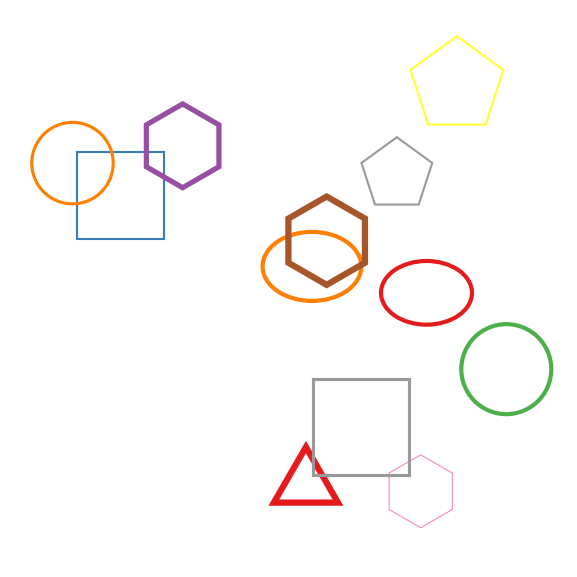[{"shape": "triangle", "thickness": 3, "radius": 0.32, "center": [0.53, 0.161]}, {"shape": "oval", "thickness": 2, "radius": 0.39, "center": [0.739, 0.492]}, {"shape": "square", "thickness": 1, "radius": 0.38, "center": [0.209, 0.661]}, {"shape": "circle", "thickness": 2, "radius": 0.39, "center": [0.877, 0.36]}, {"shape": "hexagon", "thickness": 2.5, "radius": 0.36, "center": [0.316, 0.747]}, {"shape": "circle", "thickness": 1.5, "radius": 0.35, "center": [0.126, 0.717]}, {"shape": "oval", "thickness": 2, "radius": 0.43, "center": [0.54, 0.538]}, {"shape": "pentagon", "thickness": 1, "radius": 0.42, "center": [0.791, 0.852]}, {"shape": "hexagon", "thickness": 3, "radius": 0.38, "center": [0.566, 0.582]}, {"shape": "hexagon", "thickness": 0.5, "radius": 0.32, "center": [0.728, 0.148]}, {"shape": "pentagon", "thickness": 1, "radius": 0.32, "center": [0.687, 0.697]}, {"shape": "square", "thickness": 1.5, "radius": 0.41, "center": [0.625, 0.26]}]